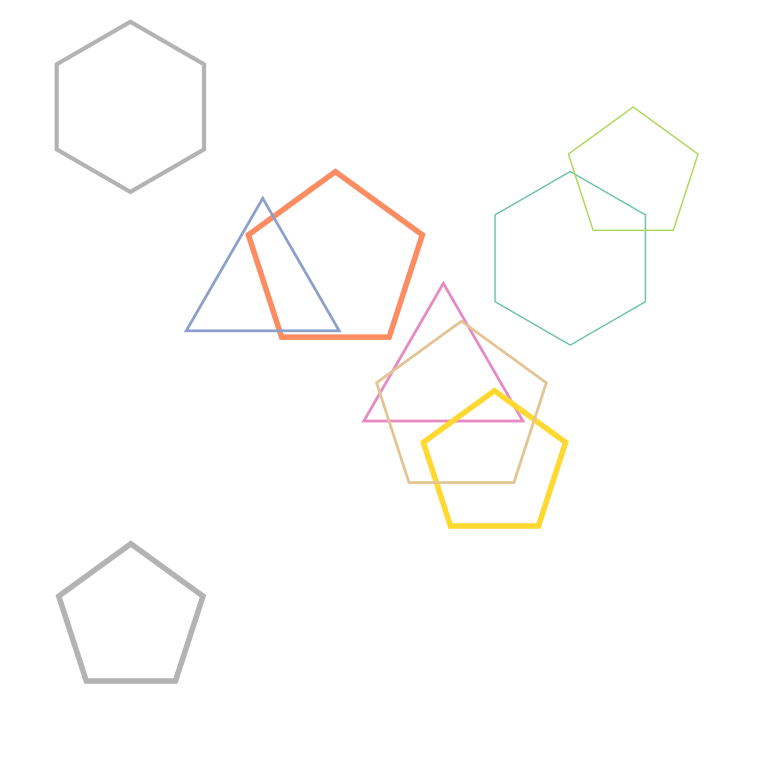[{"shape": "hexagon", "thickness": 0.5, "radius": 0.56, "center": [0.741, 0.665]}, {"shape": "pentagon", "thickness": 2, "radius": 0.59, "center": [0.436, 0.658]}, {"shape": "triangle", "thickness": 1, "radius": 0.57, "center": [0.341, 0.628]}, {"shape": "triangle", "thickness": 1, "radius": 0.6, "center": [0.576, 0.513]}, {"shape": "pentagon", "thickness": 0.5, "radius": 0.44, "center": [0.822, 0.772]}, {"shape": "pentagon", "thickness": 2, "radius": 0.49, "center": [0.642, 0.395]}, {"shape": "pentagon", "thickness": 1, "radius": 0.58, "center": [0.599, 0.467]}, {"shape": "pentagon", "thickness": 2, "radius": 0.49, "center": [0.17, 0.195]}, {"shape": "hexagon", "thickness": 1.5, "radius": 0.55, "center": [0.169, 0.861]}]